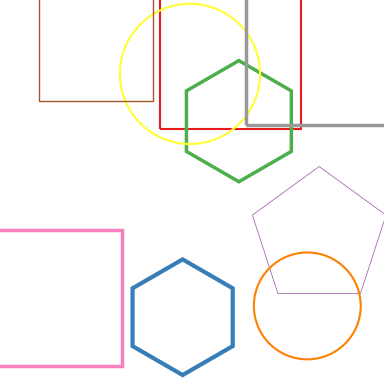[{"shape": "square", "thickness": 1.5, "radius": 0.91, "center": [0.599, 0.846]}, {"shape": "hexagon", "thickness": 3, "radius": 0.75, "center": [0.474, 0.176]}, {"shape": "hexagon", "thickness": 2.5, "radius": 0.79, "center": [0.62, 0.685]}, {"shape": "pentagon", "thickness": 0.5, "radius": 0.91, "center": [0.829, 0.385]}, {"shape": "circle", "thickness": 1.5, "radius": 0.69, "center": [0.798, 0.205]}, {"shape": "circle", "thickness": 1.5, "radius": 0.91, "center": [0.493, 0.808]}, {"shape": "square", "thickness": 1, "radius": 0.74, "center": [0.248, 0.884]}, {"shape": "square", "thickness": 2.5, "radius": 0.88, "center": [0.142, 0.227]}, {"shape": "square", "thickness": 2.5, "radius": 0.91, "center": [0.821, 0.859]}]